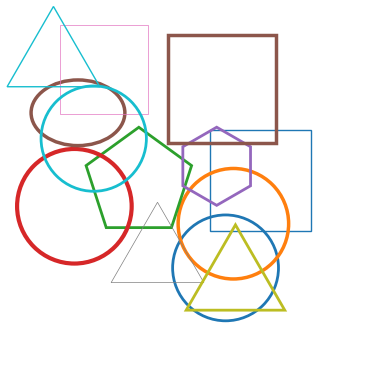[{"shape": "circle", "thickness": 2, "radius": 0.69, "center": [0.586, 0.304]}, {"shape": "square", "thickness": 1, "radius": 0.66, "center": [0.676, 0.532]}, {"shape": "circle", "thickness": 2.5, "radius": 0.72, "center": [0.606, 0.419]}, {"shape": "pentagon", "thickness": 2, "radius": 0.72, "center": [0.361, 0.525]}, {"shape": "circle", "thickness": 3, "radius": 0.74, "center": [0.193, 0.464]}, {"shape": "hexagon", "thickness": 2, "radius": 0.51, "center": [0.563, 0.568]}, {"shape": "square", "thickness": 2.5, "radius": 0.71, "center": [0.576, 0.769]}, {"shape": "oval", "thickness": 2.5, "radius": 0.61, "center": [0.203, 0.707]}, {"shape": "square", "thickness": 0.5, "radius": 0.57, "center": [0.27, 0.819]}, {"shape": "triangle", "thickness": 0.5, "radius": 0.7, "center": [0.409, 0.335]}, {"shape": "triangle", "thickness": 2, "radius": 0.74, "center": [0.612, 0.268]}, {"shape": "triangle", "thickness": 1, "radius": 0.69, "center": [0.139, 0.844]}, {"shape": "circle", "thickness": 2, "radius": 0.68, "center": [0.243, 0.64]}]